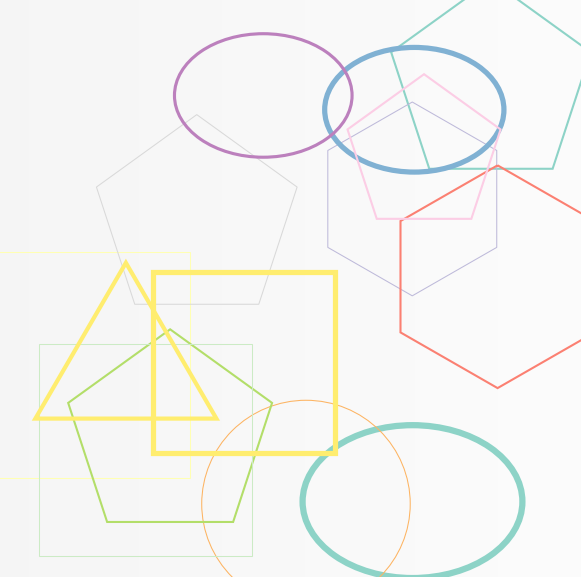[{"shape": "oval", "thickness": 3, "radius": 0.95, "center": [0.71, 0.131]}, {"shape": "pentagon", "thickness": 1, "radius": 0.9, "center": [0.845, 0.853]}, {"shape": "square", "thickness": 0.5, "radius": 0.98, "center": [0.132, 0.366]}, {"shape": "hexagon", "thickness": 0.5, "radius": 0.84, "center": [0.709, 0.655]}, {"shape": "hexagon", "thickness": 1, "radius": 0.96, "center": [0.856, 0.52]}, {"shape": "oval", "thickness": 2.5, "radius": 0.77, "center": [0.713, 0.809]}, {"shape": "circle", "thickness": 0.5, "radius": 0.9, "center": [0.526, 0.127]}, {"shape": "pentagon", "thickness": 1, "radius": 0.92, "center": [0.293, 0.244]}, {"shape": "pentagon", "thickness": 1, "radius": 0.69, "center": [0.73, 0.732]}, {"shape": "pentagon", "thickness": 0.5, "radius": 0.91, "center": [0.339, 0.619]}, {"shape": "oval", "thickness": 1.5, "radius": 0.76, "center": [0.453, 0.834]}, {"shape": "square", "thickness": 0.5, "radius": 0.92, "center": [0.25, 0.22]}, {"shape": "square", "thickness": 2.5, "radius": 0.78, "center": [0.42, 0.372]}, {"shape": "triangle", "thickness": 2, "radius": 0.9, "center": [0.217, 0.364]}]